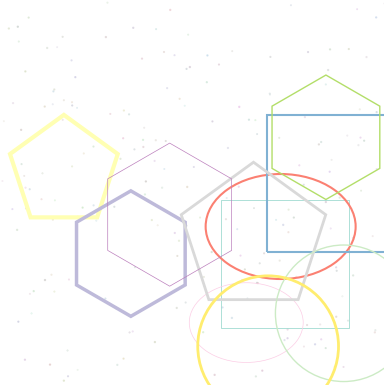[{"shape": "square", "thickness": 0.5, "radius": 0.83, "center": [0.739, 0.314]}, {"shape": "pentagon", "thickness": 3, "radius": 0.74, "center": [0.166, 0.554]}, {"shape": "hexagon", "thickness": 2.5, "radius": 0.81, "center": [0.34, 0.341]}, {"shape": "oval", "thickness": 1.5, "radius": 0.97, "center": [0.729, 0.412]}, {"shape": "square", "thickness": 1.5, "radius": 0.89, "center": [0.872, 0.523]}, {"shape": "hexagon", "thickness": 1, "radius": 0.81, "center": [0.847, 0.643]}, {"shape": "oval", "thickness": 0.5, "radius": 0.74, "center": [0.64, 0.162]}, {"shape": "pentagon", "thickness": 2, "radius": 0.99, "center": [0.658, 0.381]}, {"shape": "hexagon", "thickness": 0.5, "radius": 0.93, "center": [0.441, 0.442]}, {"shape": "circle", "thickness": 1, "radius": 0.89, "center": [0.893, 0.186]}, {"shape": "circle", "thickness": 2, "radius": 0.91, "center": [0.696, 0.101]}]